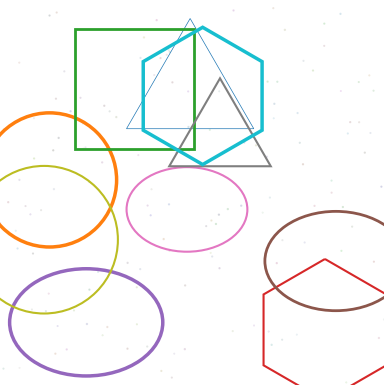[{"shape": "triangle", "thickness": 0.5, "radius": 0.95, "center": [0.494, 0.761]}, {"shape": "circle", "thickness": 2.5, "radius": 0.87, "center": [0.129, 0.533]}, {"shape": "square", "thickness": 2, "radius": 0.78, "center": [0.35, 0.769]}, {"shape": "hexagon", "thickness": 1.5, "radius": 0.92, "center": [0.844, 0.143]}, {"shape": "oval", "thickness": 2.5, "radius": 0.99, "center": [0.224, 0.163]}, {"shape": "oval", "thickness": 2, "radius": 0.92, "center": [0.872, 0.322]}, {"shape": "oval", "thickness": 1.5, "radius": 0.78, "center": [0.486, 0.456]}, {"shape": "triangle", "thickness": 1.5, "radius": 0.76, "center": [0.571, 0.644]}, {"shape": "circle", "thickness": 1.5, "radius": 0.96, "center": [0.115, 0.377]}, {"shape": "hexagon", "thickness": 2.5, "radius": 0.89, "center": [0.526, 0.751]}]